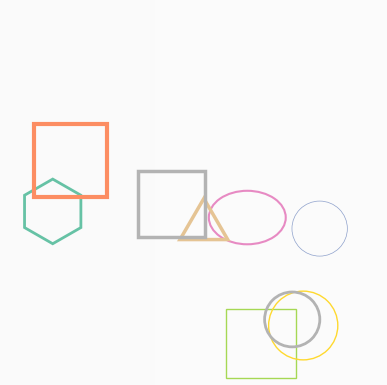[{"shape": "hexagon", "thickness": 2, "radius": 0.42, "center": [0.136, 0.451]}, {"shape": "square", "thickness": 3, "radius": 0.48, "center": [0.182, 0.584]}, {"shape": "circle", "thickness": 0.5, "radius": 0.36, "center": [0.825, 0.406]}, {"shape": "oval", "thickness": 1.5, "radius": 0.5, "center": [0.638, 0.435]}, {"shape": "square", "thickness": 1, "radius": 0.45, "center": [0.674, 0.108]}, {"shape": "circle", "thickness": 1, "radius": 0.45, "center": [0.783, 0.155]}, {"shape": "triangle", "thickness": 2.5, "radius": 0.36, "center": [0.526, 0.413]}, {"shape": "square", "thickness": 2.5, "radius": 0.43, "center": [0.443, 0.47]}, {"shape": "circle", "thickness": 2, "radius": 0.36, "center": [0.754, 0.17]}]